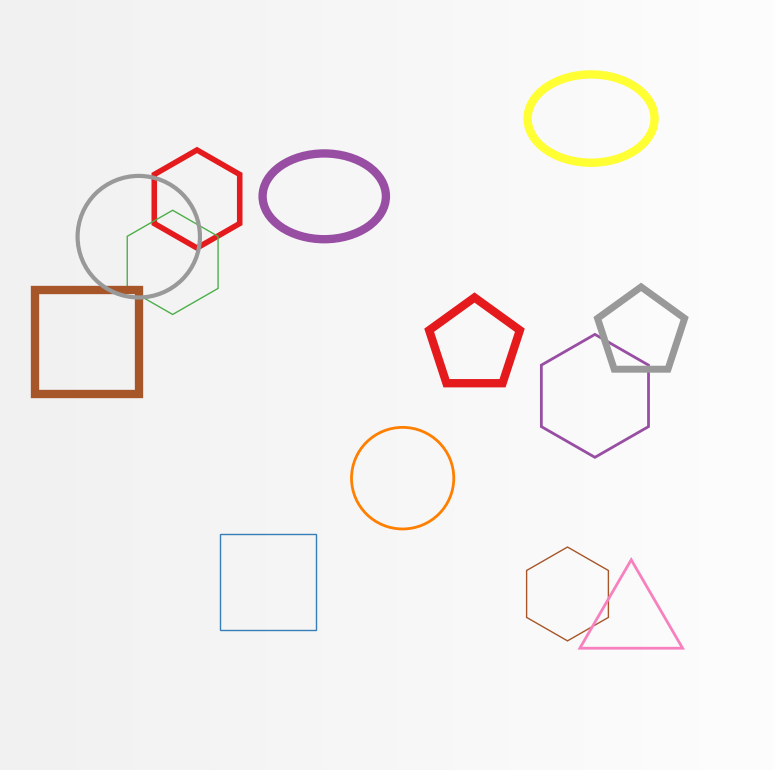[{"shape": "hexagon", "thickness": 2, "radius": 0.32, "center": [0.254, 0.742]}, {"shape": "pentagon", "thickness": 3, "radius": 0.31, "center": [0.612, 0.552]}, {"shape": "square", "thickness": 0.5, "radius": 0.31, "center": [0.346, 0.244]}, {"shape": "hexagon", "thickness": 0.5, "radius": 0.34, "center": [0.223, 0.659]}, {"shape": "oval", "thickness": 3, "radius": 0.4, "center": [0.418, 0.745]}, {"shape": "hexagon", "thickness": 1, "radius": 0.4, "center": [0.768, 0.486]}, {"shape": "circle", "thickness": 1, "radius": 0.33, "center": [0.52, 0.379]}, {"shape": "oval", "thickness": 3, "radius": 0.41, "center": [0.763, 0.846]}, {"shape": "hexagon", "thickness": 0.5, "radius": 0.3, "center": [0.732, 0.229]}, {"shape": "square", "thickness": 3, "radius": 0.34, "center": [0.112, 0.555]}, {"shape": "triangle", "thickness": 1, "radius": 0.38, "center": [0.814, 0.196]}, {"shape": "pentagon", "thickness": 2.5, "radius": 0.3, "center": [0.827, 0.568]}, {"shape": "circle", "thickness": 1.5, "radius": 0.39, "center": [0.179, 0.693]}]